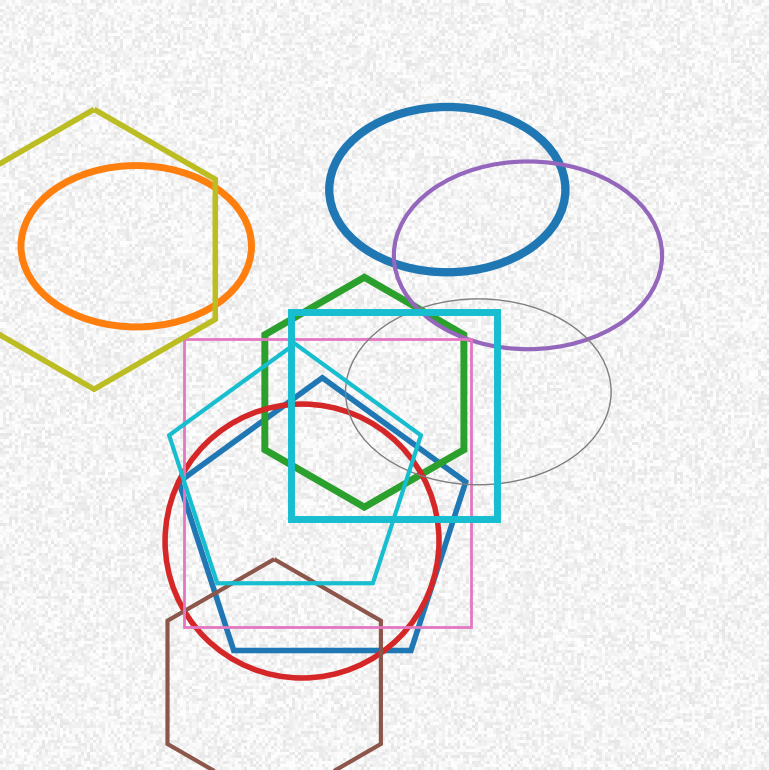[{"shape": "pentagon", "thickness": 2, "radius": 0.98, "center": [0.419, 0.314]}, {"shape": "oval", "thickness": 3, "radius": 0.77, "center": [0.581, 0.754]}, {"shape": "oval", "thickness": 2.5, "radius": 0.75, "center": [0.177, 0.68]}, {"shape": "hexagon", "thickness": 2.5, "radius": 0.75, "center": [0.473, 0.491]}, {"shape": "circle", "thickness": 2, "radius": 0.89, "center": [0.392, 0.297]}, {"shape": "oval", "thickness": 1.5, "radius": 0.87, "center": [0.686, 0.668]}, {"shape": "hexagon", "thickness": 1.5, "radius": 0.8, "center": [0.356, 0.114]}, {"shape": "square", "thickness": 1, "radius": 0.93, "center": [0.425, 0.373]}, {"shape": "oval", "thickness": 0.5, "radius": 0.86, "center": [0.621, 0.491]}, {"shape": "hexagon", "thickness": 2, "radius": 0.91, "center": [0.122, 0.676]}, {"shape": "pentagon", "thickness": 1.5, "radius": 0.86, "center": [0.383, 0.382]}, {"shape": "square", "thickness": 2.5, "radius": 0.67, "center": [0.512, 0.46]}]